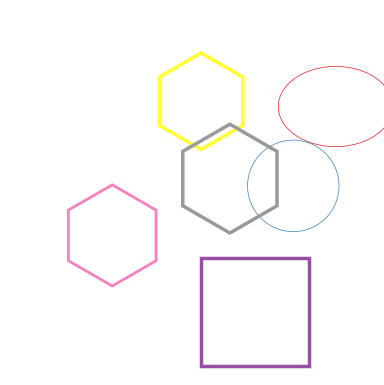[{"shape": "oval", "thickness": 0.5, "radius": 0.74, "center": [0.872, 0.723]}, {"shape": "circle", "thickness": 0.5, "radius": 0.59, "center": [0.762, 0.517]}, {"shape": "square", "thickness": 2.5, "radius": 0.7, "center": [0.663, 0.189]}, {"shape": "hexagon", "thickness": 2.5, "radius": 0.63, "center": [0.522, 0.737]}, {"shape": "hexagon", "thickness": 2, "radius": 0.66, "center": [0.292, 0.389]}, {"shape": "hexagon", "thickness": 2.5, "radius": 0.71, "center": [0.597, 0.536]}]